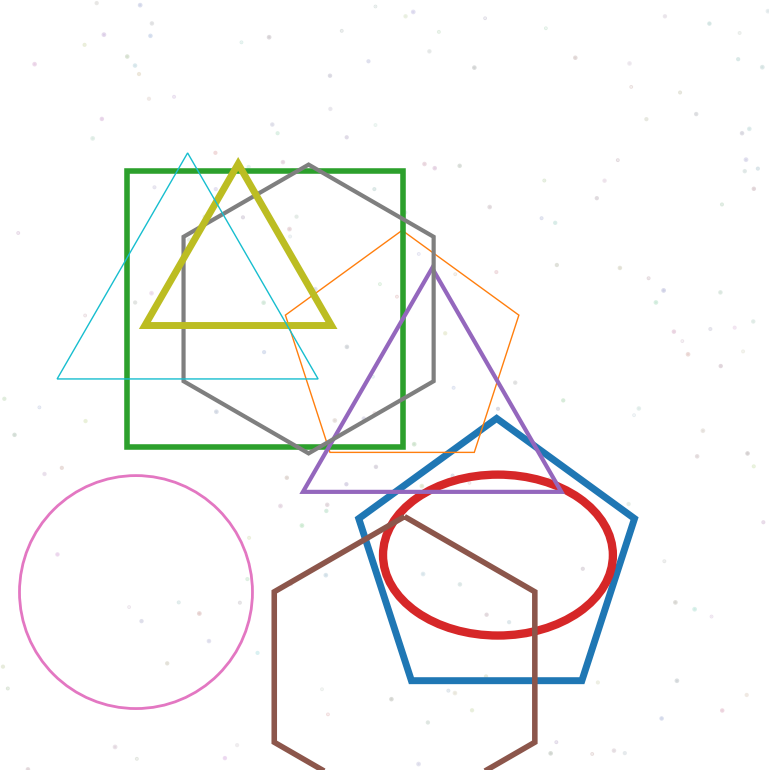[{"shape": "pentagon", "thickness": 2.5, "radius": 0.94, "center": [0.645, 0.268]}, {"shape": "pentagon", "thickness": 0.5, "radius": 0.8, "center": [0.522, 0.541]}, {"shape": "square", "thickness": 2, "radius": 0.9, "center": [0.344, 0.599]}, {"shape": "oval", "thickness": 3, "radius": 0.75, "center": [0.647, 0.279]}, {"shape": "triangle", "thickness": 1.5, "radius": 0.97, "center": [0.561, 0.458]}, {"shape": "hexagon", "thickness": 2, "radius": 0.98, "center": [0.525, 0.134]}, {"shape": "circle", "thickness": 1, "radius": 0.76, "center": [0.177, 0.231]}, {"shape": "hexagon", "thickness": 1.5, "radius": 0.94, "center": [0.401, 0.599]}, {"shape": "triangle", "thickness": 2.5, "radius": 0.7, "center": [0.309, 0.647]}, {"shape": "triangle", "thickness": 0.5, "radius": 0.98, "center": [0.244, 0.606]}]